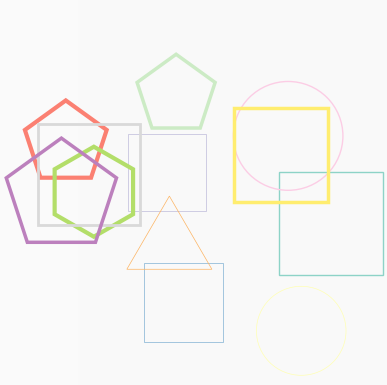[{"shape": "square", "thickness": 1, "radius": 0.67, "center": [0.853, 0.42]}, {"shape": "circle", "thickness": 0.5, "radius": 0.58, "center": [0.777, 0.141]}, {"shape": "square", "thickness": 0.5, "radius": 0.5, "center": [0.431, 0.552]}, {"shape": "pentagon", "thickness": 3, "radius": 0.55, "center": [0.17, 0.628]}, {"shape": "square", "thickness": 0.5, "radius": 0.51, "center": [0.474, 0.214]}, {"shape": "triangle", "thickness": 0.5, "radius": 0.63, "center": [0.437, 0.364]}, {"shape": "hexagon", "thickness": 3, "radius": 0.58, "center": [0.242, 0.502]}, {"shape": "circle", "thickness": 1, "radius": 0.71, "center": [0.744, 0.647]}, {"shape": "square", "thickness": 2, "radius": 0.65, "center": [0.229, 0.546]}, {"shape": "pentagon", "thickness": 2.5, "radius": 0.75, "center": [0.158, 0.492]}, {"shape": "pentagon", "thickness": 2.5, "radius": 0.53, "center": [0.454, 0.753]}, {"shape": "square", "thickness": 2.5, "radius": 0.61, "center": [0.725, 0.597]}]